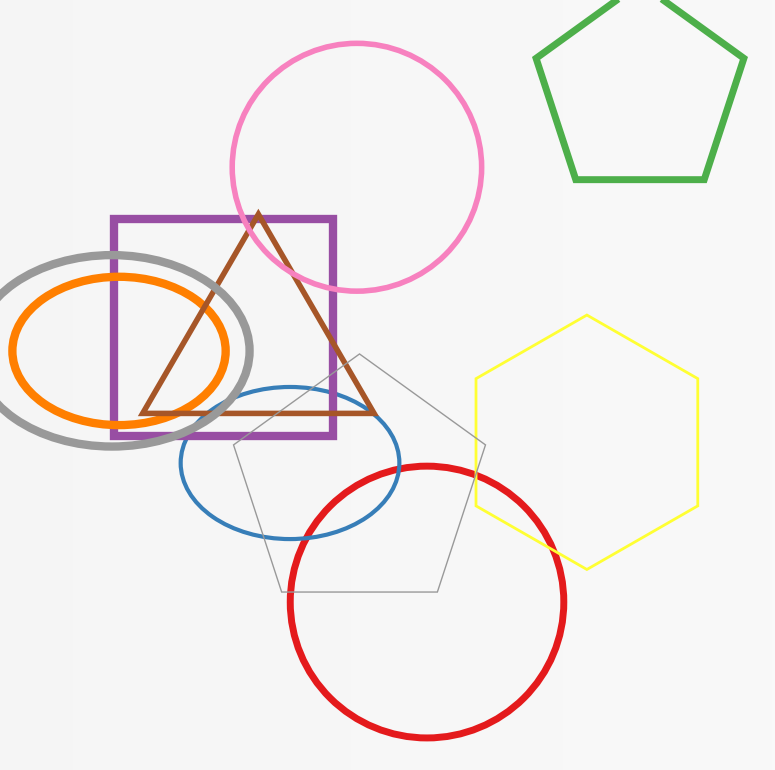[{"shape": "circle", "thickness": 2.5, "radius": 0.88, "center": [0.551, 0.218]}, {"shape": "oval", "thickness": 1.5, "radius": 0.71, "center": [0.374, 0.399]}, {"shape": "pentagon", "thickness": 2.5, "radius": 0.7, "center": [0.826, 0.881]}, {"shape": "square", "thickness": 3, "radius": 0.71, "center": [0.289, 0.575]}, {"shape": "oval", "thickness": 3, "radius": 0.69, "center": [0.154, 0.544]}, {"shape": "hexagon", "thickness": 1, "radius": 0.83, "center": [0.757, 0.426]}, {"shape": "triangle", "thickness": 2, "radius": 0.86, "center": [0.333, 0.549]}, {"shape": "circle", "thickness": 2, "radius": 0.8, "center": [0.461, 0.783]}, {"shape": "oval", "thickness": 3, "radius": 0.89, "center": [0.144, 0.544]}, {"shape": "pentagon", "thickness": 0.5, "radius": 0.85, "center": [0.464, 0.369]}]